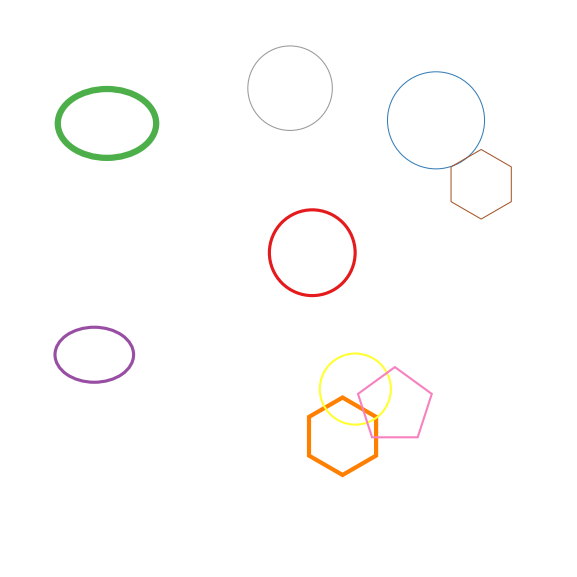[{"shape": "circle", "thickness": 1.5, "radius": 0.37, "center": [0.541, 0.562]}, {"shape": "circle", "thickness": 0.5, "radius": 0.42, "center": [0.755, 0.791]}, {"shape": "oval", "thickness": 3, "radius": 0.43, "center": [0.185, 0.785]}, {"shape": "oval", "thickness": 1.5, "radius": 0.34, "center": [0.163, 0.385]}, {"shape": "hexagon", "thickness": 2, "radius": 0.34, "center": [0.593, 0.244]}, {"shape": "circle", "thickness": 1, "radius": 0.31, "center": [0.615, 0.325]}, {"shape": "hexagon", "thickness": 0.5, "radius": 0.3, "center": [0.833, 0.68]}, {"shape": "pentagon", "thickness": 1, "radius": 0.34, "center": [0.684, 0.296]}, {"shape": "circle", "thickness": 0.5, "radius": 0.37, "center": [0.502, 0.846]}]